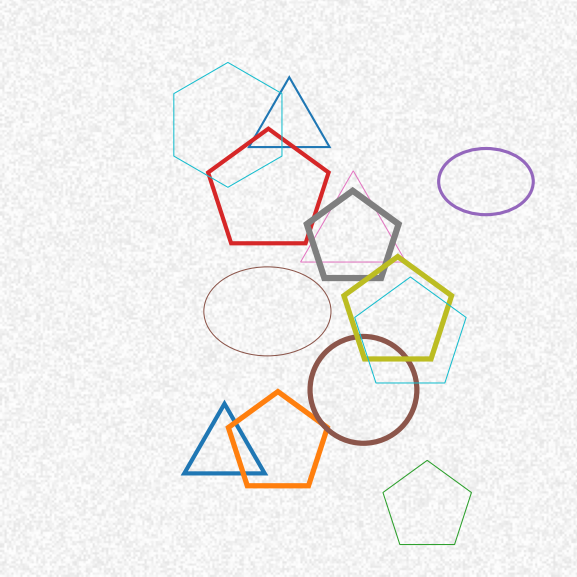[{"shape": "triangle", "thickness": 2, "radius": 0.4, "center": [0.389, 0.22]}, {"shape": "triangle", "thickness": 1, "radius": 0.4, "center": [0.501, 0.785]}, {"shape": "pentagon", "thickness": 2.5, "radius": 0.45, "center": [0.481, 0.231]}, {"shape": "pentagon", "thickness": 0.5, "radius": 0.4, "center": [0.74, 0.121]}, {"shape": "pentagon", "thickness": 2, "radius": 0.55, "center": [0.465, 0.667]}, {"shape": "oval", "thickness": 1.5, "radius": 0.41, "center": [0.841, 0.685]}, {"shape": "circle", "thickness": 2.5, "radius": 0.46, "center": [0.629, 0.324]}, {"shape": "oval", "thickness": 0.5, "radius": 0.55, "center": [0.463, 0.46]}, {"shape": "triangle", "thickness": 0.5, "radius": 0.53, "center": [0.612, 0.598]}, {"shape": "pentagon", "thickness": 3, "radius": 0.42, "center": [0.611, 0.585]}, {"shape": "pentagon", "thickness": 2.5, "radius": 0.49, "center": [0.689, 0.457]}, {"shape": "pentagon", "thickness": 0.5, "radius": 0.51, "center": [0.711, 0.418]}, {"shape": "hexagon", "thickness": 0.5, "radius": 0.54, "center": [0.395, 0.783]}]